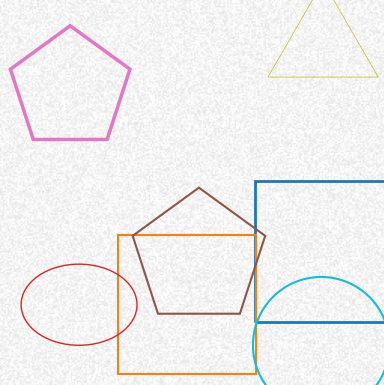[{"shape": "square", "thickness": 2, "radius": 0.92, "center": [0.846, 0.347]}, {"shape": "square", "thickness": 1.5, "radius": 0.9, "center": [0.486, 0.209]}, {"shape": "oval", "thickness": 1, "radius": 0.75, "center": [0.205, 0.209]}, {"shape": "pentagon", "thickness": 1.5, "radius": 0.9, "center": [0.517, 0.332]}, {"shape": "pentagon", "thickness": 2.5, "radius": 0.82, "center": [0.182, 0.77]}, {"shape": "triangle", "thickness": 0.5, "radius": 0.83, "center": [0.839, 0.883]}, {"shape": "circle", "thickness": 1.5, "radius": 0.89, "center": [0.834, 0.103]}]